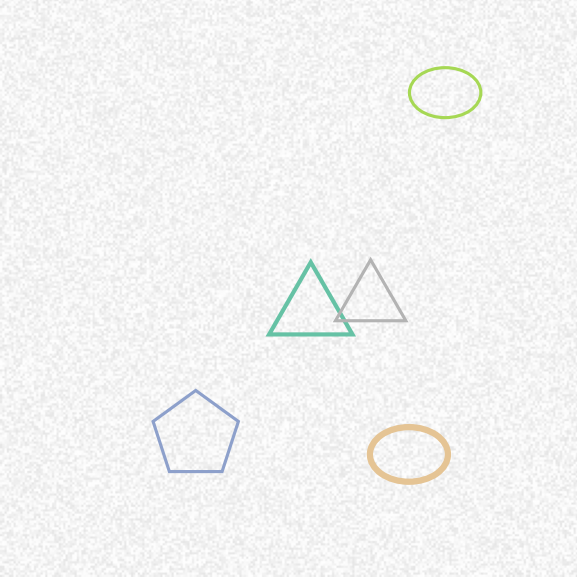[{"shape": "triangle", "thickness": 2, "radius": 0.42, "center": [0.538, 0.462]}, {"shape": "pentagon", "thickness": 1.5, "radius": 0.39, "center": [0.339, 0.245]}, {"shape": "oval", "thickness": 1.5, "radius": 0.31, "center": [0.771, 0.839]}, {"shape": "oval", "thickness": 3, "radius": 0.34, "center": [0.708, 0.212]}, {"shape": "triangle", "thickness": 1.5, "radius": 0.35, "center": [0.642, 0.479]}]